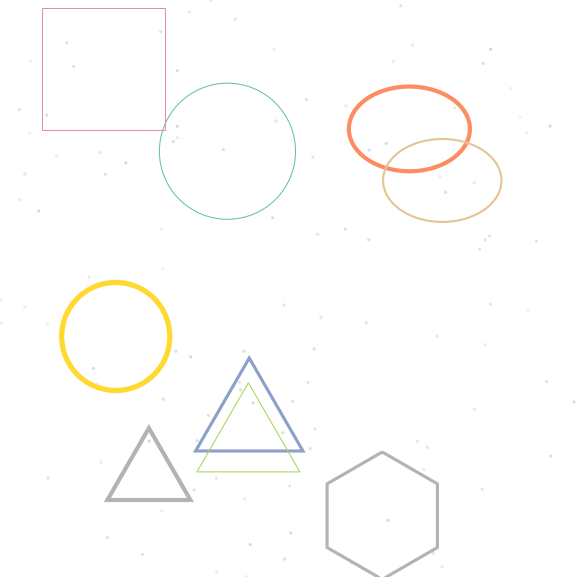[{"shape": "circle", "thickness": 0.5, "radius": 0.59, "center": [0.394, 0.737]}, {"shape": "oval", "thickness": 2, "radius": 0.52, "center": [0.709, 0.776]}, {"shape": "triangle", "thickness": 1.5, "radius": 0.54, "center": [0.432, 0.272]}, {"shape": "square", "thickness": 0.5, "radius": 0.53, "center": [0.179, 0.88]}, {"shape": "triangle", "thickness": 0.5, "radius": 0.51, "center": [0.43, 0.233]}, {"shape": "circle", "thickness": 2.5, "radius": 0.47, "center": [0.2, 0.416]}, {"shape": "oval", "thickness": 1, "radius": 0.51, "center": [0.766, 0.687]}, {"shape": "triangle", "thickness": 2, "radius": 0.42, "center": [0.258, 0.175]}, {"shape": "hexagon", "thickness": 1.5, "radius": 0.55, "center": [0.662, 0.106]}]